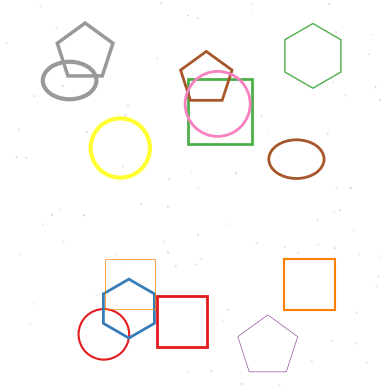[{"shape": "square", "thickness": 2, "radius": 0.33, "center": [0.473, 0.165]}, {"shape": "circle", "thickness": 1.5, "radius": 0.33, "center": [0.27, 0.132]}, {"shape": "hexagon", "thickness": 2, "radius": 0.38, "center": [0.335, 0.198]}, {"shape": "square", "thickness": 2, "radius": 0.42, "center": [0.572, 0.71]}, {"shape": "hexagon", "thickness": 1, "radius": 0.42, "center": [0.813, 0.855]}, {"shape": "pentagon", "thickness": 0.5, "radius": 0.41, "center": [0.695, 0.1]}, {"shape": "square", "thickness": 1.5, "radius": 0.33, "center": [0.804, 0.261]}, {"shape": "square", "thickness": 0.5, "radius": 0.33, "center": [0.339, 0.262]}, {"shape": "circle", "thickness": 3, "radius": 0.39, "center": [0.312, 0.616]}, {"shape": "pentagon", "thickness": 2, "radius": 0.35, "center": [0.536, 0.796]}, {"shape": "oval", "thickness": 2, "radius": 0.36, "center": [0.77, 0.587]}, {"shape": "circle", "thickness": 2, "radius": 0.42, "center": [0.565, 0.73]}, {"shape": "oval", "thickness": 3, "radius": 0.35, "center": [0.181, 0.791]}, {"shape": "pentagon", "thickness": 2.5, "radius": 0.38, "center": [0.221, 0.864]}]